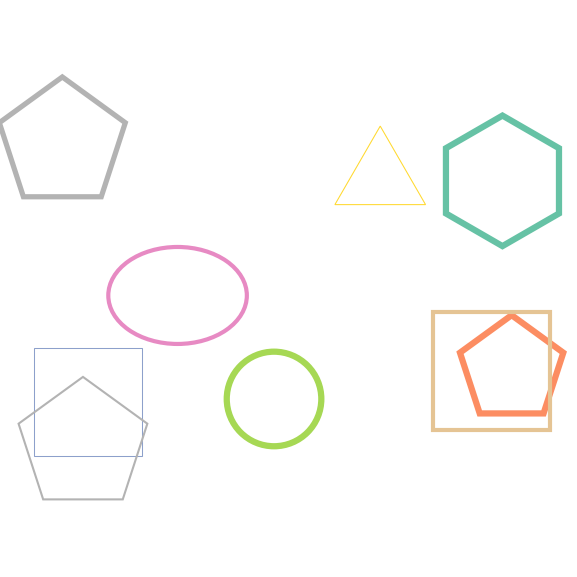[{"shape": "hexagon", "thickness": 3, "radius": 0.57, "center": [0.87, 0.686]}, {"shape": "pentagon", "thickness": 3, "radius": 0.47, "center": [0.886, 0.359]}, {"shape": "square", "thickness": 0.5, "radius": 0.47, "center": [0.153, 0.303]}, {"shape": "oval", "thickness": 2, "radius": 0.6, "center": [0.307, 0.488]}, {"shape": "circle", "thickness": 3, "radius": 0.41, "center": [0.475, 0.308]}, {"shape": "triangle", "thickness": 0.5, "radius": 0.45, "center": [0.658, 0.69]}, {"shape": "square", "thickness": 2, "radius": 0.51, "center": [0.851, 0.357]}, {"shape": "pentagon", "thickness": 1, "radius": 0.59, "center": [0.144, 0.229]}, {"shape": "pentagon", "thickness": 2.5, "radius": 0.57, "center": [0.108, 0.751]}]